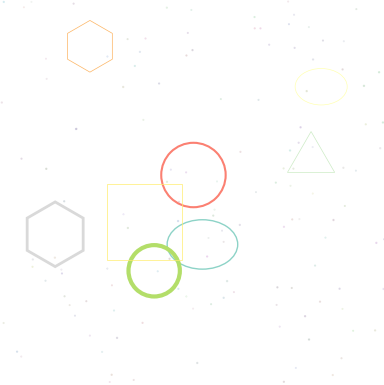[{"shape": "oval", "thickness": 1, "radius": 0.46, "center": [0.526, 0.365]}, {"shape": "oval", "thickness": 0.5, "radius": 0.34, "center": [0.834, 0.775]}, {"shape": "circle", "thickness": 1.5, "radius": 0.42, "center": [0.502, 0.545]}, {"shape": "hexagon", "thickness": 0.5, "radius": 0.34, "center": [0.234, 0.88]}, {"shape": "circle", "thickness": 3, "radius": 0.33, "center": [0.4, 0.297]}, {"shape": "hexagon", "thickness": 2, "radius": 0.42, "center": [0.143, 0.392]}, {"shape": "triangle", "thickness": 0.5, "radius": 0.35, "center": [0.808, 0.588]}, {"shape": "square", "thickness": 0.5, "radius": 0.49, "center": [0.375, 0.423]}]